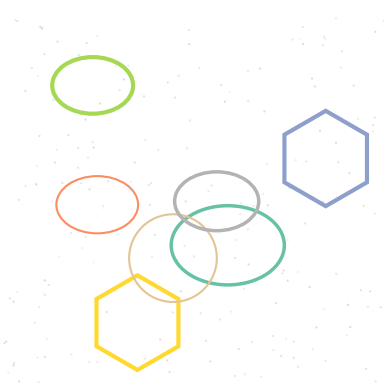[{"shape": "oval", "thickness": 2.5, "radius": 0.73, "center": [0.592, 0.363]}, {"shape": "oval", "thickness": 1.5, "radius": 0.53, "center": [0.253, 0.468]}, {"shape": "hexagon", "thickness": 3, "radius": 0.62, "center": [0.846, 0.588]}, {"shape": "oval", "thickness": 3, "radius": 0.53, "center": [0.241, 0.778]}, {"shape": "hexagon", "thickness": 3, "radius": 0.61, "center": [0.357, 0.162]}, {"shape": "circle", "thickness": 1.5, "radius": 0.57, "center": [0.449, 0.33]}, {"shape": "oval", "thickness": 2.5, "radius": 0.55, "center": [0.563, 0.477]}]